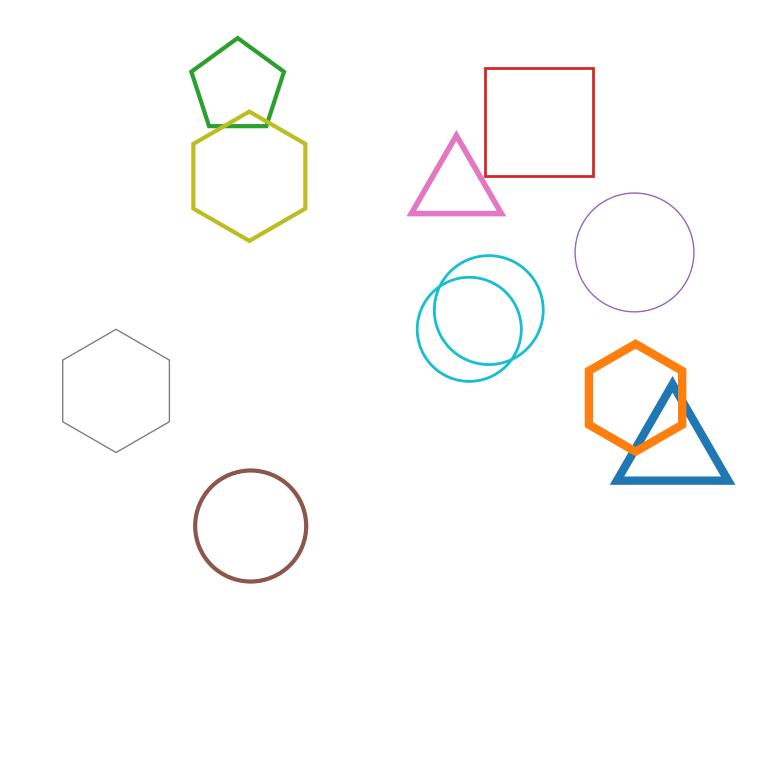[{"shape": "triangle", "thickness": 3, "radius": 0.42, "center": [0.873, 0.417]}, {"shape": "hexagon", "thickness": 3, "radius": 0.35, "center": [0.825, 0.483]}, {"shape": "pentagon", "thickness": 1.5, "radius": 0.32, "center": [0.309, 0.887]}, {"shape": "square", "thickness": 1, "radius": 0.35, "center": [0.7, 0.841]}, {"shape": "circle", "thickness": 0.5, "radius": 0.39, "center": [0.824, 0.672]}, {"shape": "circle", "thickness": 1.5, "radius": 0.36, "center": [0.326, 0.317]}, {"shape": "triangle", "thickness": 2, "radius": 0.34, "center": [0.593, 0.756]}, {"shape": "hexagon", "thickness": 0.5, "radius": 0.4, "center": [0.151, 0.492]}, {"shape": "hexagon", "thickness": 1.5, "radius": 0.42, "center": [0.324, 0.771]}, {"shape": "circle", "thickness": 1, "radius": 0.34, "center": [0.609, 0.572]}, {"shape": "circle", "thickness": 1, "radius": 0.35, "center": [0.635, 0.597]}]